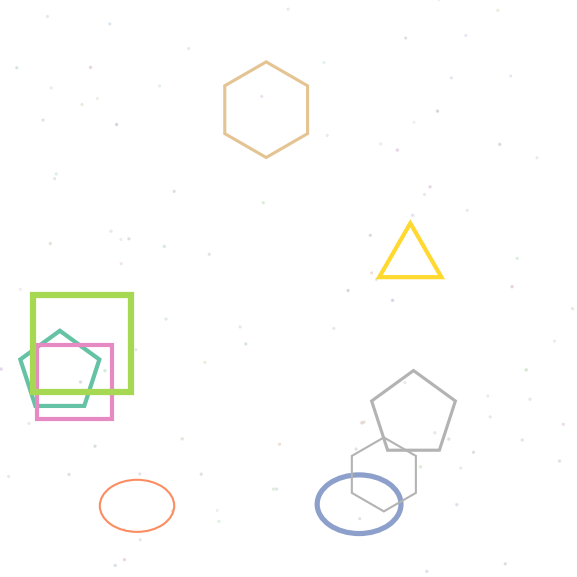[{"shape": "pentagon", "thickness": 2, "radius": 0.36, "center": [0.104, 0.354]}, {"shape": "oval", "thickness": 1, "radius": 0.32, "center": [0.237, 0.123]}, {"shape": "oval", "thickness": 2.5, "radius": 0.36, "center": [0.622, 0.126]}, {"shape": "square", "thickness": 2, "radius": 0.32, "center": [0.129, 0.337]}, {"shape": "square", "thickness": 3, "radius": 0.42, "center": [0.142, 0.404]}, {"shape": "triangle", "thickness": 2, "radius": 0.31, "center": [0.711, 0.55]}, {"shape": "hexagon", "thickness": 1.5, "radius": 0.41, "center": [0.461, 0.809]}, {"shape": "pentagon", "thickness": 1.5, "radius": 0.38, "center": [0.716, 0.281]}, {"shape": "hexagon", "thickness": 1, "radius": 0.32, "center": [0.665, 0.178]}]